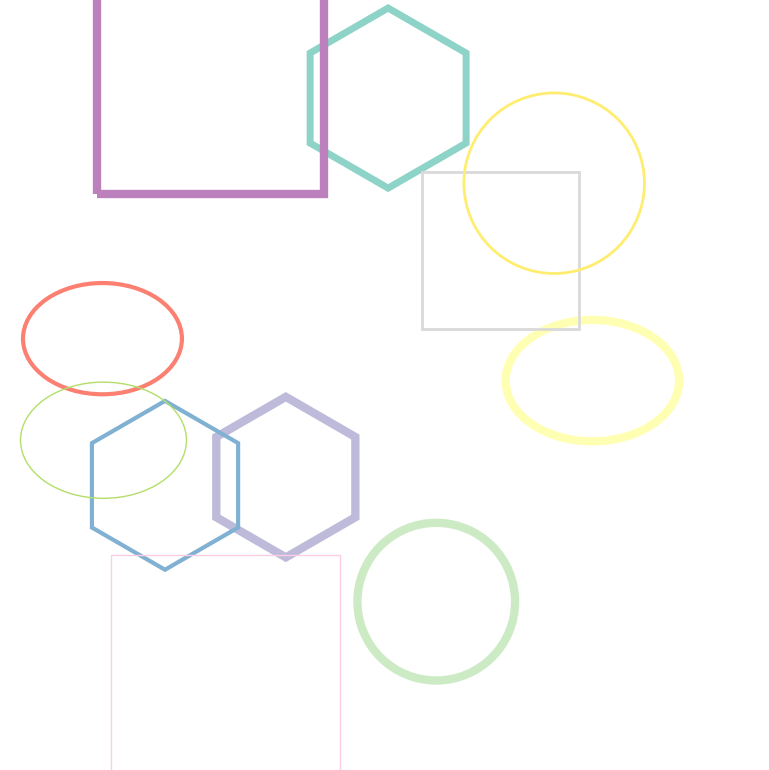[{"shape": "hexagon", "thickness": 2.5, "radius": 0.58, "center": [0.504, 0.873]}, {"shape": "oval", "thickness": 3, "radius": 0.56, "center": [0.769, 0.506]}, {"shape": "hexagon", "thickness": 3, "radius": 0.52, "center": [0.371, 0.38]}, {"shape": "oval", "thickness": 1.5, "radius": 0.52, "center": [0.133, 0.56]}, {"shape": "hexagon", "thickness": 1.5, "radius": 0.55, "center": [0.214, 0.37]}, {"shape": "oval", "thickness": 0.5, "radius": 0.54, "center": [0.134, 0.428]}, {"shape": "square", "thickness": 0.5, "radius": 0.74, "center": [0.293, 0.131]}, {"shape": "square", "thickness": 1, "radius": 0.51, "center": [0.65, 0.675]}, {"shape": "square", "thickness": 3, "radius": 0.74, "center": [0.274, 0.895]}, {"shape": "circle", "thickness": 3, "radius": 0.51, "center": [0.567, 0.219]}, {"shape": "circle", "thickness": 1, "radius": 0.59, "center": [0.72, 0.762]}]